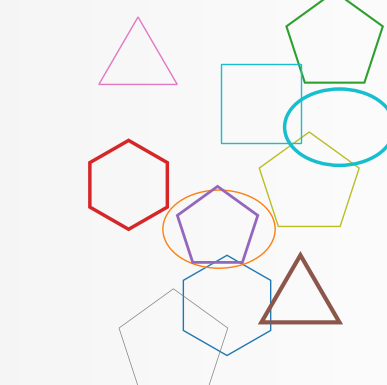[{"shape": "hexagon", "thickness": 1, "radius": 0.65, "center": [0.586, 0.207]}, {"shape": "oval", "thickness": 1, "radius": 0.72, "center": [0.565, 0.405]}, {"shape": "pentagon", "thickness": 1.5, "radius": 0.65, "center": [0.864, 0.891]}, {"shape": "hexagon", "thickness": 2.5, "radius": 0.58, "center": [0.332, 0.52]}, {"shape": "pentagon", "thickness": 2, "radius": 0.55, "center": [0.561, 0.407]}, {"shape": "triangle", "thickness": 3, "radius": 0.58, "center": [0.775, 0.221]}, {"shape": "triangle", "thickness": 1, "radius": 0.58, "center": [0.356, 0.839]}, {"shape": "pentagon", "thickness": 0.5, "radius": 0.74, "center": [0.447, 0.102]}, {"shape": "pentagon", "thickness": 1, "radius": 0.68, "center": [0.798, 0.521]}, {"shape": "square", "thickness": 1, "radius": 0.52, "center": [0.673, 0.731]}, {"shape": "oval", "thickness": 2.5, "radius": 0.71, "center": [0.876, 0.67]}]